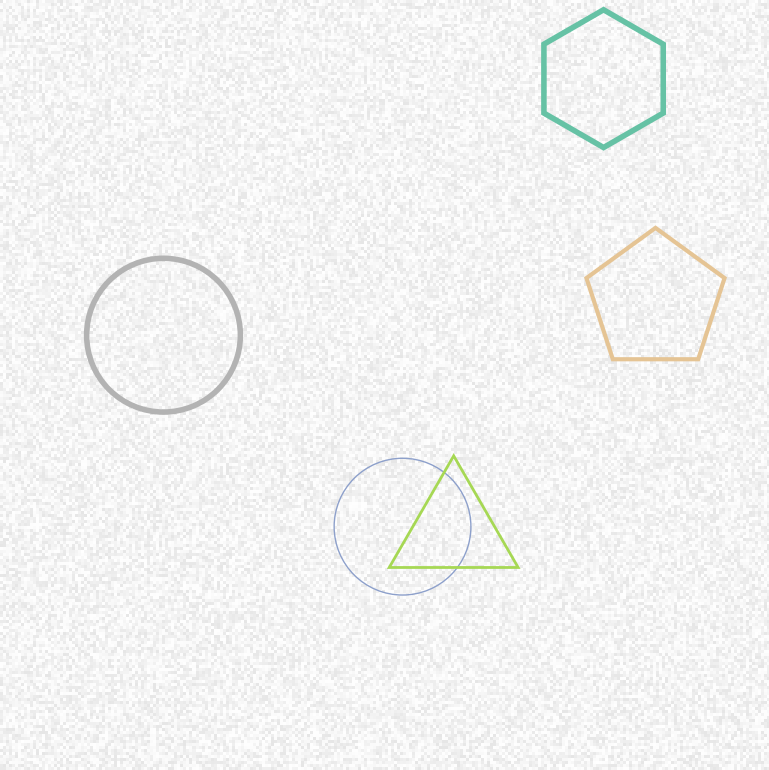[{"shape": "hexagon", "thickness": 2, "radius": 0.45, "center": [0.784, 0.898]}, {"shape": "circle", "thickness": 0.5, "radius": 0.44, "center": [0.523, 0.316]}, {"shape": "triangle", "thickness": 1, "radius": 0.48, "center": [0.589, 0.311]}, {"shape": "pentagon", "thickness": 1.5, "radius": 0.47, "center": [0.851, 0.61]}, {"shape": "circle", "thickness": 2, "radius": 0.5, "center": [0.212, 0.565]}]